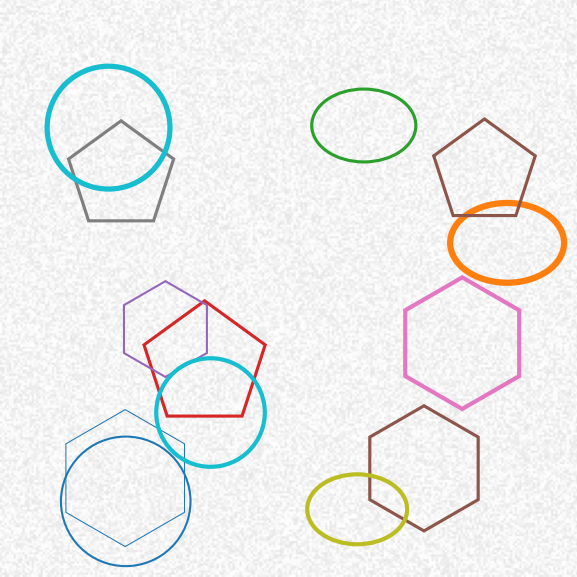[{"shape": "circle", "thickness": 1, "radius": 0.56, "center": [0.218, 0.131]}, {"shape": "hexagon", "thickness": 0.5, "radius": 0.59, "center": [0.217, 0.171]}, {"shape": "oval", "thickness": 3, "radius": 0.49, "center": [0.878, 0.579]}, {"shape": "oval", "thickness": 1.5, "radius": 0.45, "center": [0.63, 0.782]}, {"shape": "pentagon", "thickness": 1.5, "radius": 0.55, "center": [0.354, 0.368]}, {"shape": "hexagon", "thickness": 1, "radius": 0.41, "center": [0.286, 0.429]}, {"shape": "pentagon", "thickness": 1.5, "radius": 0.46, "center": [0.839, 0.701]}, {"shape": "hexagon", "thickness": 1.5, "radius": 0.54, "center": [0.734, 0.188]}, {"shape": "hexagon", "thickness": 2, "radius": 0.57, "center": [0.8, 0.405]}, {"shape": "pentagon", "thickness": 1.5, "radius": 0.48, "center": [0.21, 0.694]}, {"shape": "oval", "thickness": 2, "radius": 0.43, "center": [0.619, 0.117]}, {"shape": "circle", "thickness": 2.5, "radius": 0.53, "center": [0.188, 0.778]}, {"shape": "circle", "thickness": 2, "radius": 0.47, "center": [0.365, 0.285]}]